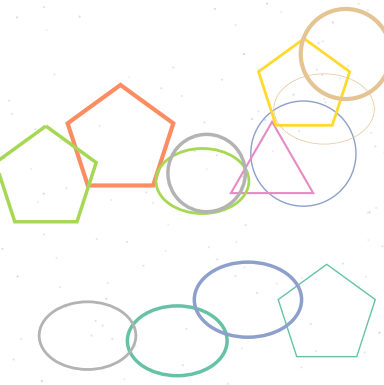[{"shape": "pentagon", "thickness": 1, "radius": 0.66, "center": [0.849, 0.181]}, {"shape": "oval", "thickness": 2.5, "radius": 0.65, "center": [0.46, 0.115]}, {"shape": "pentagon", "thickness": 3, "radius": 0.72, "center": [0.313, 0.635]}, {"shape": "circle", "thickness": 1, "radius": 0.68, "center": [0.788, 0.601]}, {"shape": "oval", "thickness": 2.5, "radius": 0.7, "center": [0.644, 0.222]}, {"shape": "triangle", "thickness": 1.5, "radius": 0.62, "center": [0.707, 0.56]}, {"shape": "pentagon", "thickness": 2.5, "radius": 0.69, "center": [0.119, 0.535]}, {"shape": "oval", "thickness": 2, "radius": 0.6, "center": [0.526, 0.53]}, {"shape": "pentagon", "thickness": 2, "radius": 0.62, "center": [0.79, 0.775]}, {"shape": "circle", "thickness": 3, "radius": 0.58, "center": [0.898, 0.86]}, {"shape": "oval", "thickness": 0.5, "radius": 0.65, "center": [0.842, 0.717]}, {"shape": "circle", "thickness": 2.5, "radius": 0.5, "center": [0.537, 0.55]}, {"shape": "oval", "thickness": 2, "radius": 0.63, "center": [0.227, 0.128]}]